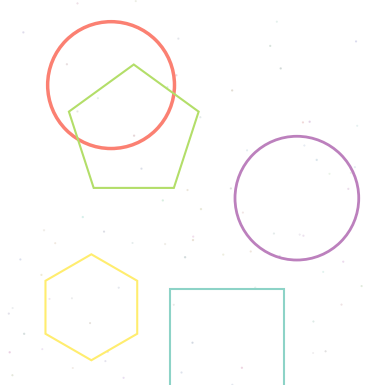[{"shape": "square", "thickness": 1.5, "radius": 0.73, "center": [0.589, 0.102]}, {"shape": "circle", "thickness": 2.5, "radius": 0.82, "center": [0.288, 0.779]}, {"shape": "pentagon", "thickness": 1.5, "radius": 0.89, "center": [0.347, 0.655]}, {"shape": "circle", "thickness": 2, "radius": 0.8, "center": [0.771, 0.485]}, {"shape": "hexagon", "thickness": 1.5, "radius": 0.69, "center": [0.237, 0.202]}]